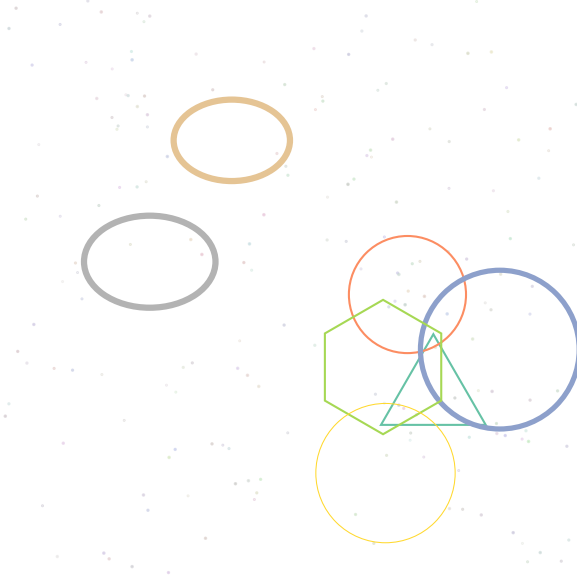[{"shape": "triangle", "thickness": 1, "radius": 0.52, "center": [0.75, 0.316]}, {"shape": "circle", "thickness": 1, "radius": 0.51, "center": [0.706, 0.489]}, {"shape": "circle", "thickness": 2.5, "radius": 0.69, "center": [0.865, 0.394]}, {"shape": "hexagon", "thickness": 1, "radius": 0.58, "center": [0.663, 0.364]}, {"shape": "circle", "thickness": 0.5, "radius": 0.6, "center": [0.668, 0.18]}, {"shape": "oval", "thickness": 3, "radius": 0.5, "center": [0.401, 0.756]}, {"shape": "oval", "thickness": 3, "radius": 0.57, "center": [0.259, 0.546]}]